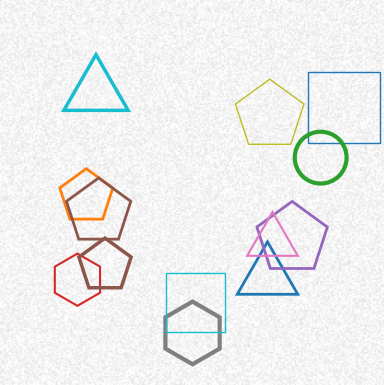[{"shape": "triangle", "thickness": 2, "radius": 0.45, "center": [0.695, 0.281]}, {"shape": "square", "thickness": 1, "radius": 0.47, "center": [0.893, 0.721]}, {"shape": "pentagon", "thickness": 2, "radius": 0.36, "center": [0.224, 0.489]}, {"shape": "circle", "thickness": 3, "radius": 0.34, "center": [0.833, 0.591]}, {"shape": "hexagon", "thickness": 1.5, "radius": 0.34, "center": [0.201, 0.273]}, {"shape": "pentagon", "thickness": 2, "radius": 0.48, "center": [0.759, 0.381]}, {"shape": "pentagon", "thickness": 2.5, "radius": 0.36, "center": [0.273, 0.31]}, {"shape": "pentagon", "thickness": 2, "radius": 0.44, "center": [0.256, 0.45]}, {"shape": "triangle", "thickness": 1.5, "radius": 0.38, "center": [0.708, 0.374]}, {"shape": "hexagon", "thickness": 3, "radius": 0.41, "center": [0.5, 0.135]}, {"shape": "pentagon", "thickness": 1, "radius": 0.47, "center": [0.701, 0.701]}, {"shape": "square", "thickness": 1, "radius": 0.39, "center": [0.508, 0.214]}, {"shape": "triangle", "thickness": 2.5, "radius": 0.48, "center": [0.249, 0.762]}]